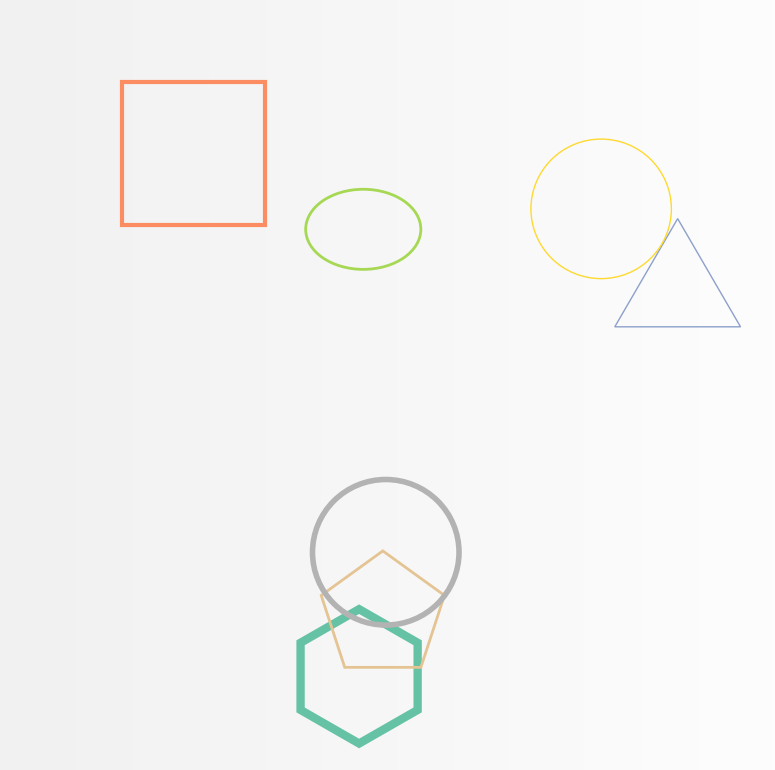[{"shape": "hexagon", "thickness": 3, "radius": 0.44, "center": [0.463, 0.122]}, {"shape": "square", "thickness": 1.5, "radius": 0.46, "center": [0.25, 0.8]}, {"shape": "triangle", "thickness": 0.5, "radius": 0.47, "center": [0.874, 0.622]}, {"shape": "oval", "thickness": 1, "radius": 0.37, "center": [0.469, 0.702]}, {"shape": "circle", "thickness": 0.5, "radius": 0.45, "center": [0.776, 0.729]}, {"shape": "pentagon", "thickness": 1, "radius": 0.42, "center": [0.494, 0.201]}, {"shape": "circle", "thickness": 2, "radius": 0.47, "center": [0.498, 0.283]}]